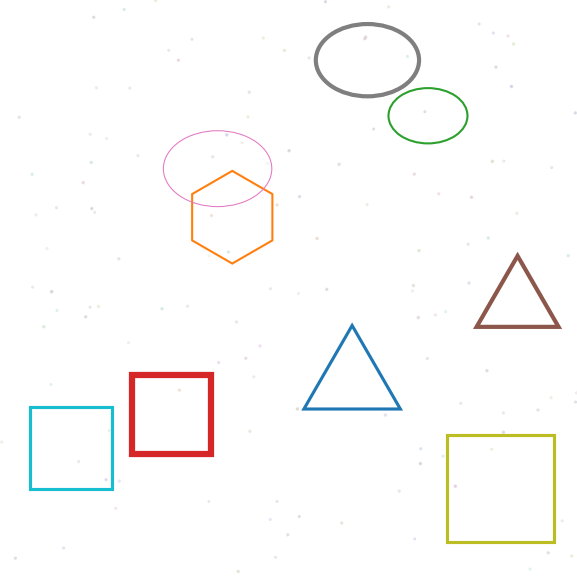[{"shape": "triangle", "thickness": 1.5, "radius": 0.48, "center": [0.61, 0.339]}, {"shape": "hexagon", "thickness": 1, "radius": 0.4, "center": [0.402, 0.623]}, {"shape": "oval", "thickness": 1, "radius": 0.34, "center": [0.741, 0.799]}, {"shape": "square", "thickness": 3, "radius": 0.34, "center": [0.297, 0.281]}, {"shape": "triangle", "thickness": 2, "radius": 0.41, "center": [0.896, 0.474]}, {"shape": "oval", "thickness": 0.5, "radius": 0.47, "center": [0.377, 0.707]}, {"shape": "oval", "thickness": 2, "radius": 0.45, "center": [0.636, 0.895]}, {"shape": "square", "thickness": 1.5, "radius": 0.46, "center": [0.866, 0.153]}, {"shape": "square", "thickness": 1.5, "radius": 0.36, "center": [0.123, 0.223]}]